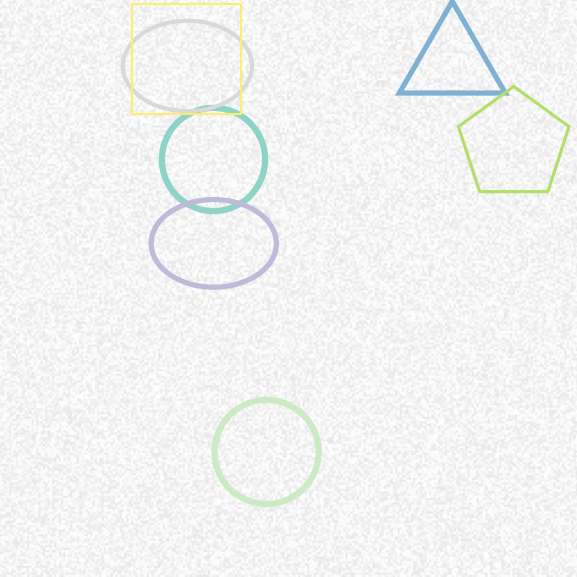[{"shape": "circle", "thickness": 3, "radius": 0.45, "center": [0.37, 0.723]}, {"shape": "oval", "thickness": 2.5, "radius": 0.54, "center": [0.37, 0.578]}, {"shape": "triangle", "thickness": 2.5, "radius": 0.53, "center": [0.783, 0.891]}, {"shape": "pentagon", "thickness": 1.5, "radius": 0.5, "center": [0.89, 0.749]}, {"shape": "oval", "thickness": 2, "radius": 0.56, "center": [0.324, 0.885]}, {"shape": "circle", "thickness": 3, "radius": 0.45, "center": [0.462, 0.217]}, {"shape": "square", "thickness": 1, "radius": 0.47, "center": [0.323, 0.897]}]